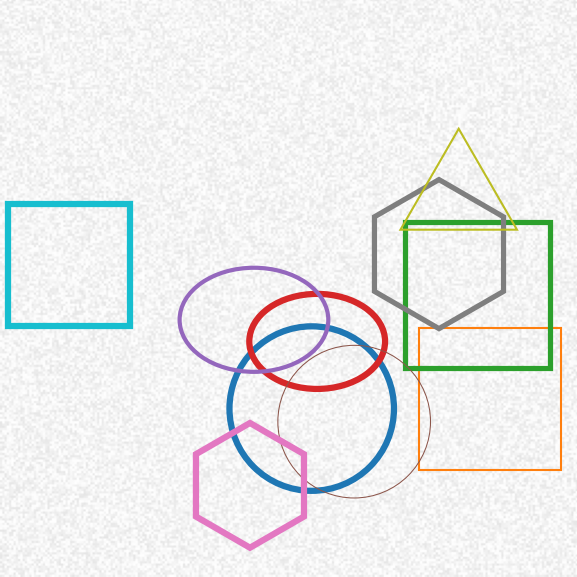[{"shape": "circle", "thickness": 3, "radius": 0.71, "center": [0.54, 0.292]}, {"shape": "square", "thickness": 1, "radius": 0.62, "center": [0.848, 0.308]}, {"shape": "square", "thickness": 2.5, "radius": 0.63, "center": [0.827, 0.489]}, {"shape": "oval", "thickness": 3, "radius": 0.59, "center": [0.549, 0.408]}, {"shape": "oval", "thickness": 2, "radius": 0.64, "center": [0.44, 0.445]}, {"shape": "circle", "thickness": 0.5, "radius": 0.66, "center": [0.613, 0.269]}, {"shape": "hexagon", "thickness": 3, "radius": 0.54, "center": [0.433, 0.159]}, {"shape": "hexagon", "thickness": 2.5, "radius": 0.65, "center": [0.76, 0.559]}, {"shape": "triangle", "thickness": 1, "radius": 0.58, "center": [0.794, 0.66]}, {"shape": "square", "thickness": 3, "radius": 0.53, "center": [0.12, 0.54]}]